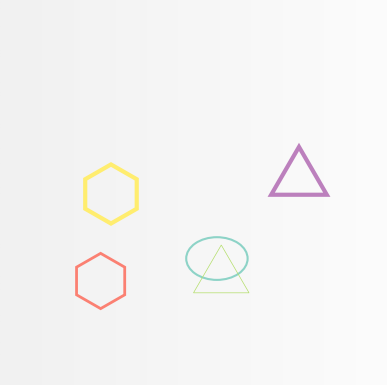[{"shape": "oval", "thickness": 1.5, "radius": 0.4, "center": [0.56, 0.328]}, {"shape": "hexagon", "thickness": 2, "radius": 0.36, "center": [0.26, 0.27]}, {"shape": "triangle", "thickness": 0.5, "radius": 0.41, "center": [0.571, 0.281]}, {"shape": "triangle", "thickness": 3, "radius": 0.41, "center": [0.772, 0.536]}, {"shape": "hexagon", "thickness": 3, "radius": 0.38, "center": [0.286, 0.496]}]